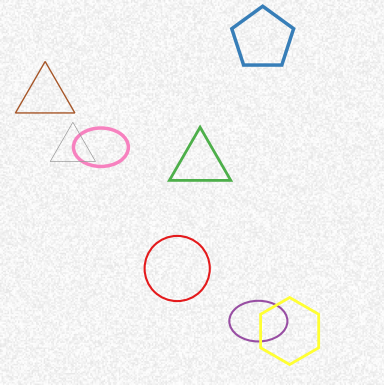[{"shape": "circle", "thickness": 1.5, "radius": 0.42, "center": [0.46, 0.303]}, {"shape": "pentagon", "thickness": 2.5, "radius": 0.42, "center": [0.682, 0.899]}, {"shape": "triangle", "thickness": 2, "radius": 0.46, "center": [0.52, 0.577]}, {"shape": "oval", "thickness": 1.5, "radius": 0.38, "center": [0.671, 0.166]}, {"shape": "hexagon", "thickness": 2, "radius": 0.44, "center": [0.752, 0.14]}, {"shape": "triangle", "thickness": 1, "radius": 0.45, "center": [0.117, 0.751]}, {"shape": "oval", "thickness": 2.5, "radius": 0.36, "center": [0.262, 0.618]}, {"shape": "triangle", "thickness": 0.5, "radius": 0.34, "center": [0.189, 0.614]}]